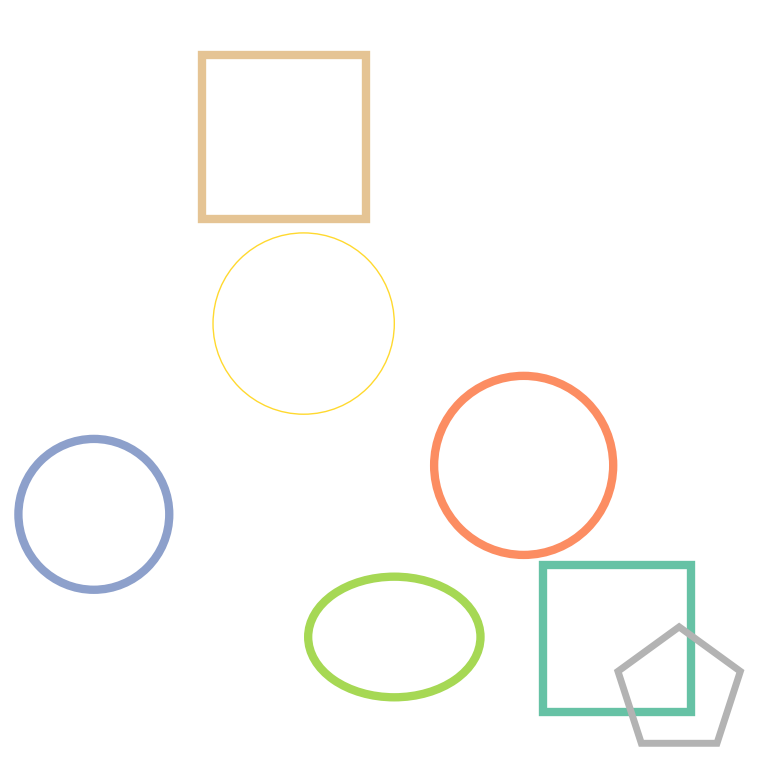[{"shape": "square", "thickness": 3, "radius": 0.48, "center": [0.801, 0.171]}, {"shape": "circle", "thickness": 3, "radius": 0.58, "center": [0.68, 0.396]}, {"shape": "circle", "thickness": 3, "radius": 0.49, "center": [0.122, 0.332]}, {"shape": "oval", "thickness": 3, "radius": 0.56, "center": [0.512, 0.173]}, {"shape": "circle", "thickness": 0.5, "radius": 0.59, "center": [0.394, 0.58]}, {"shape": "square", "thickness": 3, "radius": 0.53, "center": [0.368, 0.822]}, {"shape": "pentagon", "thickness": 2.5, "radius": 0.42, "center": [0.882, 0.102]}]